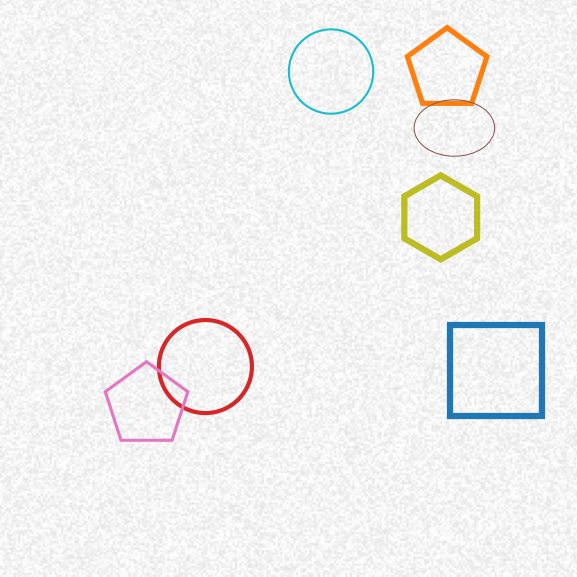[{"shape": "square", "thickness": 3, "radius": 0.39, "center": [0.859, 0.357]}, {"shape": "pentagon", "thickness": 2.5, "radius": 0.36, "center": [0.774, 0.879]}, {"shape": "circle", "thickness": 2, "radius": 0.4, "center": [0.356, 0.364]}, {"shape": "oval", "thickness": 0.5, "radius": 0.35, "center": [0.787, 0.777]}, {"shape": "pentagon", "thickness": 1.5, "radius": 0.38, "center": [0.254, 0.298]}, {"shape": "hexagon", "thickness": 3, "radius": 0.36, "center": [0.763, 0.623]}, {"shape": "circle", "thickness": 1, "radius": 0.37, "center": [0.573, 0.875]}]